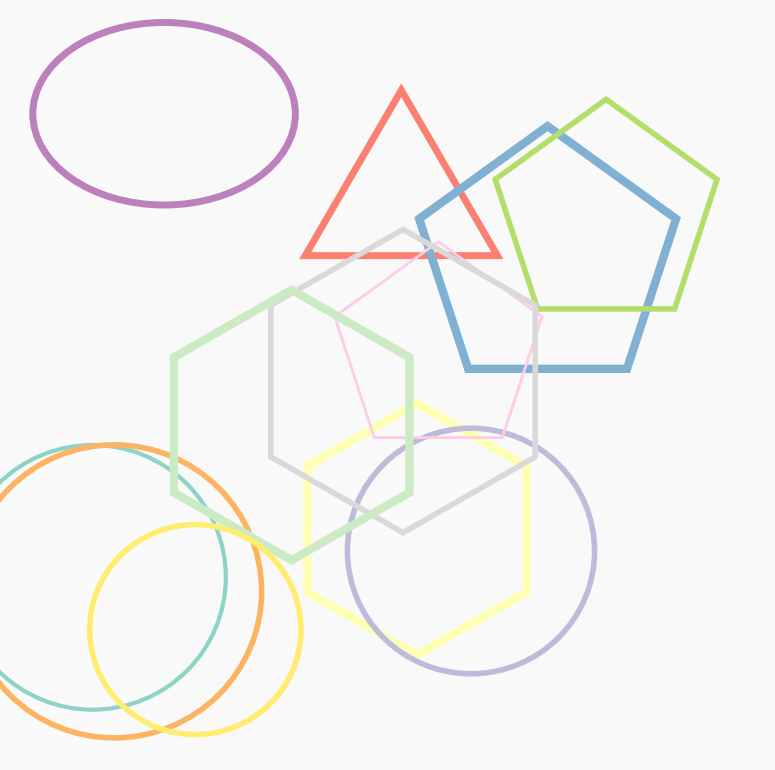[{"shape": "circle", "thickness": 1.5, "radius": 0.86, "center": [0.12, 0.25]}, {"shape": "hexagon", "thickness": 3, "radius": 0.82, "center": [0.538, 0.313]}, {"shape": "circle", "thickness": 2, "radius": 0.8, "center": [0.608, 0.284]}, {"shape": "triangle", "thickness": 2.5, "radius": 0.72, "center": [0.518, 0.74]}, {"shape": "pentagon", "thickness": 3, "radius": 0.87, "center": [0.707, 0.662]}, {"shape": "circle", "thickness": 2, "radius": 0.95, "center": [0.147, 0.232]}, {"shape": "pentagon", "thickness": 2, "radius": 0.75, "center": [0.782, 0.721]}, {"shape": "pentagon", "thickness": 1, "radius": 0.7, "center": [0.566, 0.545]}, {"shape": "hexagon", "thickness": 2, "radius": 0.98, "center": [0.52, 0.505]}, {"shape": "oval", "thickness": 2.5, "radius": 0.85, "center": [0.212, 0.852]}, {"shape": "hexagon", "thickness": 3, "radius": 0.88, "center": [0.376, 0.448]}, {"shape": "circle", "thickness": 2, "radius": 0.68, "center": [0.252, 0.182]}]